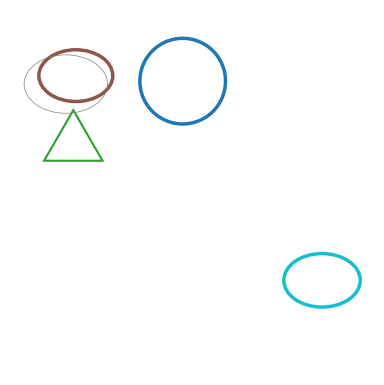[{"shape": "circle", "thickness": 2.5, "radius": 0.56, "center": [0.475, 0.789]}, {"shape": "triangle", "thickness": 1.5, "radius": 0.44, "center": [0.19, 0.626]}, {"shape": "oval", "thickness": 2.5, "radius": 0.48, "center": [0.197, 0.804]}, {"shape": "oval", "thickness": 0.5, "radius": 0.54, "center": [0.171, 0.782]}, {"shape": "oval", "thickness": 2.5, "radius": 0.5, "center": [0.836, 0.272]}]